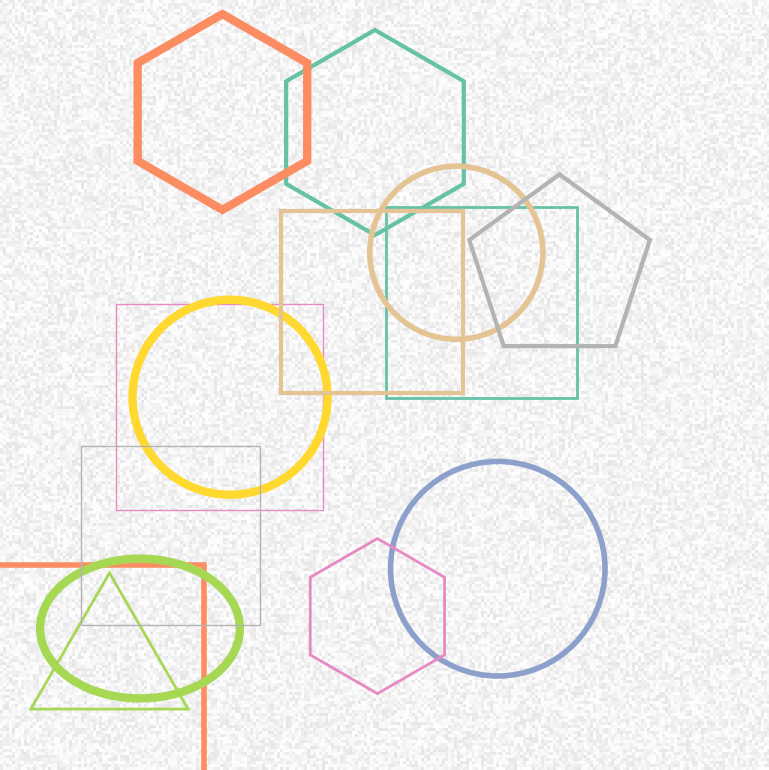[{"shape": "square", "thickness": 1, "radius": 0.62, "center": [0.626, 0.607]}, {"shape": "hexagon", "thickness": 1.5, "radius": 0.67, "center": [0.487, 0.828]}, {"shape": "hexagon", "thickness": 3, "radius": 0.64, "center": [0.289, 0.855]}, {"shape": "square", "thickness": 2, "radius": 0.73, "center": [0.119, 0.12]}, {"shape": "circle", "thickness": 2, "radius": 0.7, "center": [0.646, 0.261]}, {"shape": "square", "thickness": 0.5, "radius": 0.67, "center": [0.285, 0.472]}, {"shape": "hexagon", "thickness": 1, "radius": 0.5, "center": [0.49, 0.2]}, {"shape": "oval", "thickness": 3, "radius": 0.65, "center": [0.182, 0.184]}, {"shape": "triangle", "thickness": 1, "radius": 0.59, "center": [0.142, 0.138]}, {"shape": "circle", "thickness": 3, "radius": 0.63, "center": [0.299, 0.484]}, {"shape": "circle", "thickness": 2, "radius": 0.56, "center": [0.593, 0.672]}, {"shape": "square", "thickness": 1.5, "radius": 0.59, "center": [0.483, 0.608]}, {"shape": "pentagon", "thickness": 1.5, "radius": 0.62, "center": [0.727, 0.65]}, {"shape": "square", "thickness": 0.5, "radius": 0.58, "center": [0.222, 0.305]}]